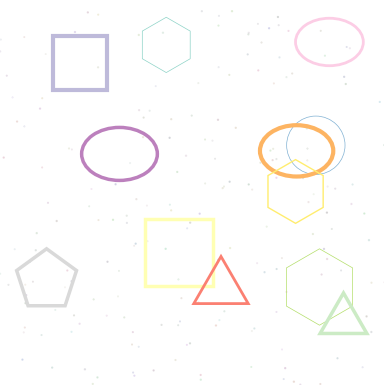[{"shape": "hexagon", "thickness": 0.5, "radius": 0.36, "center": [0.432, 0.883]}, {"shape": "square", "thickness": 2.5, "radius": 0.44, "center": [0.464, 0.344]}, {"shape": "square", "thickness": 3, "radius": 0.35, "center": [0.209, 0.837]}, {"shape": "triangle", "thickness": 2, "radius": 0.41, "center": [0.574, 0.252]}, {"shape": "circle", "thickness": 0.5, "radius": 0.38, "center": [0.82, 0.623]}, {"shape": "oval", "thickness": 3, "radius": 0.48, "center": [0.77, 0.608]}, {"shape": "hexagon", "thickness": 0.5, "radius": 0.5, "center": [0.83, 0.255]}, {"shape": "oval", "thickness": 2, "radius": 0.44, "center": [0.856, 0.891]}, {"shape": "pentagon", "thickness": 2.5, "radius": 0.41, "center": [0.121, 0.272]}, {"shape": "oval", "thickness": 2.5, "radius": 0.49, "center": [0.31, 0.6]}, {"shape": "triangle", "thickness": 2.5, "radius": 0.35, "center": [0.892, 0.169]}, {"shape": "hexagon", "thickness": 1, "radius": 0.41, "center": [0.768, 0.503]}]